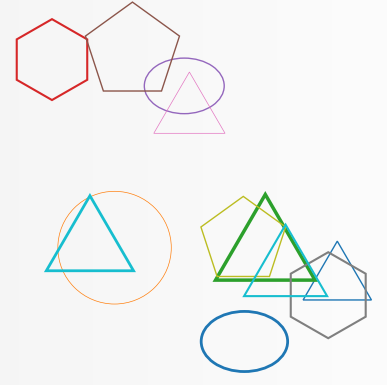[{"shape": "triangle", "thickness": 1, "radius": 0.51, "center": [0.87, 0.272]}, {"shape": "oval", "thickness": 2, "radius": 0.56, "center": [0.631, 0.113]}, {"shape": "circle", "thickness": 0.5, "radius": 0.73, "center": [0.296, 0.357]}, {"shape": "triangle", "thickness": 2.5, "radius": 0.74, "center": [0.685, 0.347]}, {"shape": "hexagon", "thickness": 1.5, "radius": 0.53, "center": [0.134, 0.845]}, {"shape": "oval", "thickness": 1, "radius": 0.52, "center": [0.476, 0.777]}, {"shape": "pentagon", "thickness": 1, "radius": 0.64, "center": [0.342, 0.867]}, {"shape": "triangle", "thickness": 0.5, "radius": 0.53, "center": [0.489, 0.707]}, {"shape": "hexagon", "thickness": 1.5, "radius": 0.56, "center": [0.847, 0.233]}, {"shape": "pentagon", "thickness": 1, "radius": 0.57, "center": [0.628, 0.375]}, {"shape": "triangle", "thickness": 1.5, "radius": 0.62, "center": [0.737, 0.293]}, {"shape": "triangle", "thickness": 2, "radius": 0.65, "center": [0.232, 0.362]}]